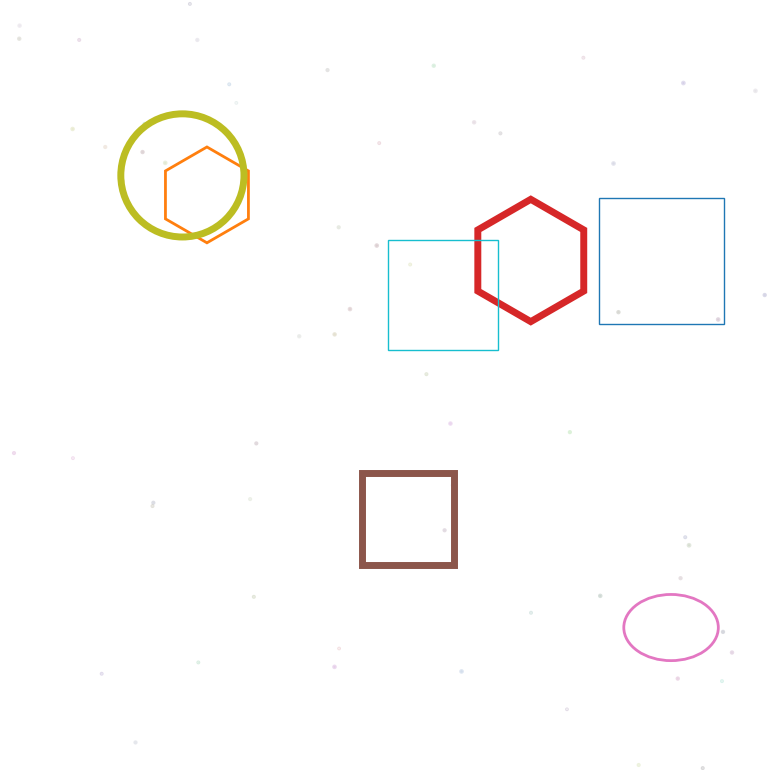[{"shape": "square", "thickness": 0.5, "radius": 0.41, "center": [0.859, 0.661]}, {"shape": "hexagon", "thickness": 1, "radius": 0.31, "center": [0.269, 0.747]}, {"shape": "hexagon", "thickness": 2.5, "radius": 0.4, "center": [0.689, 0.662]}, {"shape": "square", "thickness": 2.5, "radius": 0.3, "center": [0.529, 0.326]}, {"shape": "oval", "thickness": 1, "radius": 0.31, "center": [0.872, 0.185]}, {"shape": "circle", "thickness": 2.5, "radius": 0.4, "center": [0.237, 0.772]}, {"shape": "square", "thickness": 0.5, "radius": 0.36, "center": [0.575, 0.617]}]